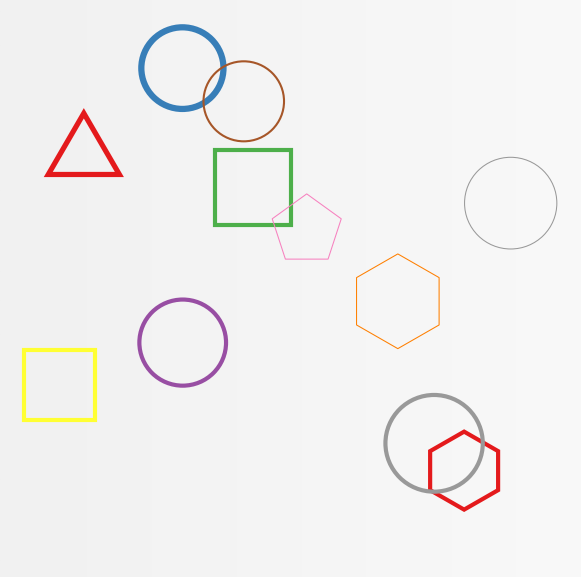[{"shape": "triangle", "thickness": 2.5, "radius": 0.35, "center": [0.144, 0.732]}, {"shape": "hexagon", "thickness": 2, "radius": 0.34, "center": [0.798, 0.184]}, {"shape": "circle", "thickness": 3, "radius": 0.35, "center": [0.314, 0.881]}, {"shape": "square", "thickness": 2, "radius": 0.32, "center": [0.435, 0.675]}, {"shape": "circle", "thickness": 2, "radius": 0.37, "center": [0.314, 0.406]}, {"shape": "hexagon", "thickness": 0.5, "radius": 0.41, "center": [0.684, 0.477]}, {"shape": "square", "thickness": 2, "radius": 0.3, "center": [0.102, 0.332]}, {"shape": "circle", "thickness": 1, "radius": 0.35, "center": [0.419, 0.824]}, {"shape": "pentagon", "thickness": 0.5, "radius": 0.31, "center": [0.528, 0.601]}, {"shape": "circle", "thickness": 2, "radius": 0.42, "center": [0.747, 0.231]}, {"shape": "circle", "thickness": 0.5, "radius": 0.4, "center": [0.879, 0.647]}]